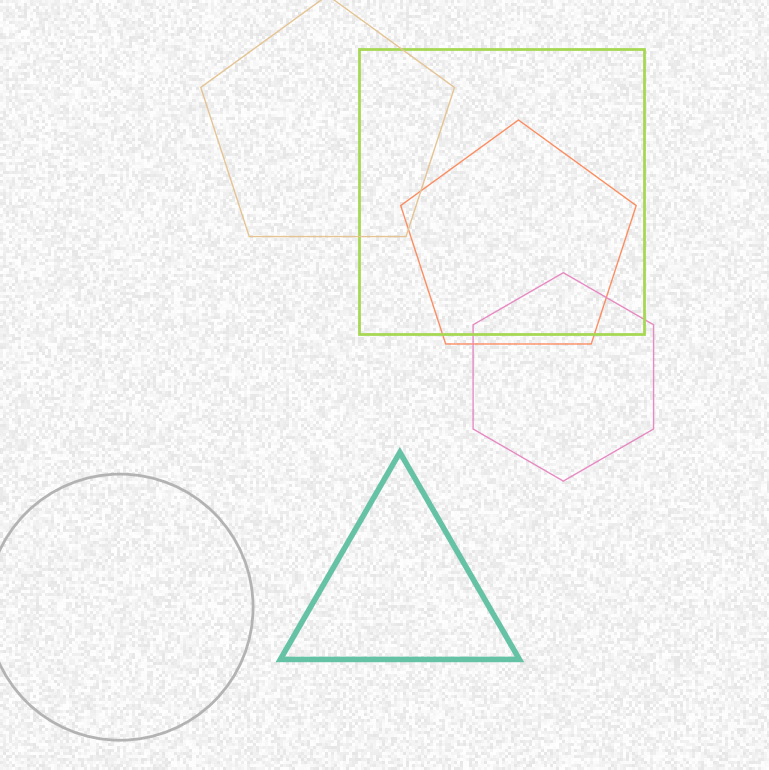[{"shape": "triangle", "thickness": 2, "radius": 0.9, "center": [0.519, 0.233]}, {"shape": "pentagon", "thickness": 0.5, "radius": 0.8, "center": [0.673, 0.683]}, {"shape": "hexagon", "thickness": 0.5, "radius": 0.68, "center": [0.732, 0.511]}, {"shape": "square", "thickness": 1, "radius": 0.92, "center": [0.651, 0.751]}, {"shape": "pentagon", "thickness": 0.5, "radius": 0.87, "center": [0.425, 0.833]}, {"shape": "circle", "thickness": 1, "radius": 0.86, "center": [0.156, 0.211]}]